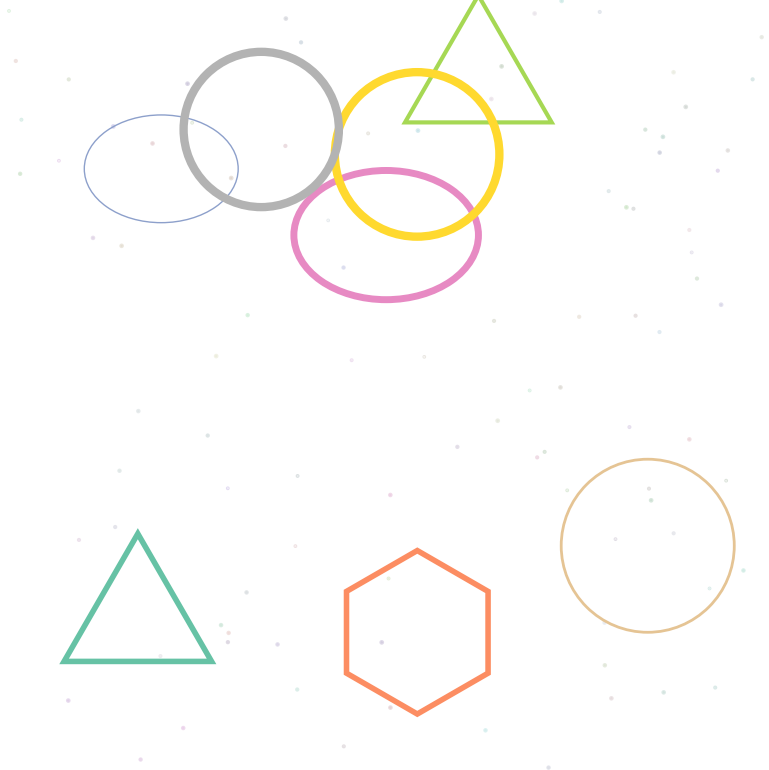[{"shape": "triangle", "thickness": 2, "radius": 0.55, "center": [0.179, 0.196]}, {"shape": "hexagon", "thickness": 2, "radius": 0.53, "center": [0.542, 0.179]}, {"shape": "oval", "thickness": 0.5, "radius": 0.5, "center": [0.209, 0.781]}, {"shape": "oval", "thickness": 2.5, "radius": 0.6, "center": [0.502, 0.695]}, {"shape": "triangle", "thickness": 1.5, "radius": 0.55, "center": [0.621, 0.896]}, {"shape": "circle", "thickness": 3, "radius": 0.53, "center": [0.542, 0.799]}, {"shape": "circle", "thickness": 1, "radius": 0.56, "center": [0.841, 0.291]}, {"shape": "circle", "thickness": 3, "radius": 0.5, "center": [0.339, 0.832]}]